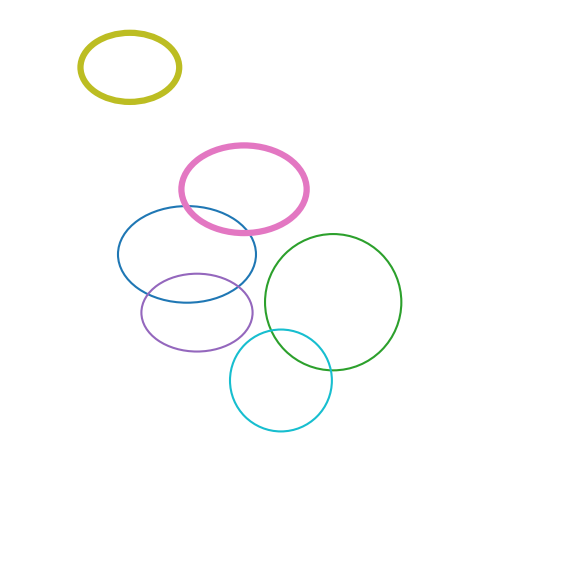[{"shape": "oval", "thickness": 1, "radius": 0.6, "center": [0.324, 0.559]}, {"shape": "circle", "thickness": 1, "radius": 0.59, "center": [0.577, 0.476]}, {"shape": "oval", "thickness": 1, "radius": 0.48, "center": [0.341, 0.458]}, {"shape": "oval", "thickness": 3, "radius": 0.54, "center": [0.423, 0.671]}, {"shape": "oval", "thickness": 3, "radius": 0.43, "center": [0.225, 0.883]}, {"shape": "circle", "thickness": 1, "radius": 0.44, "center": [0.486, 0.34]}]